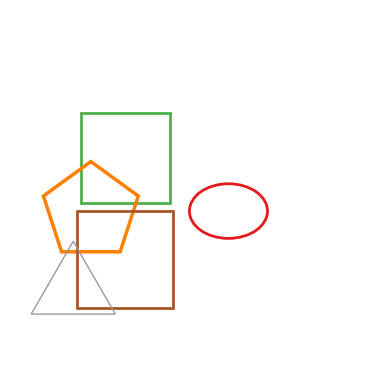[{"shape": "oval", "thickness": 2, "radius": 0.51, "center": [0.593, 0.452]}, {"shape": "square", "thickness": 2, "radius": 0.58, "center": [0.326, 0.59]}, {"shape": "pentagon", "thickness": 2.5, "radius": 0.65, "center": [0.236, 0.451]}, {"shape": "square", "thickness": 2, "radius": 0.63, "center": [0.325, 0.327]}, {"shape": "triangle", "thickness": 1, "radius": 0.63, "center": [0.19, 0.247]}]